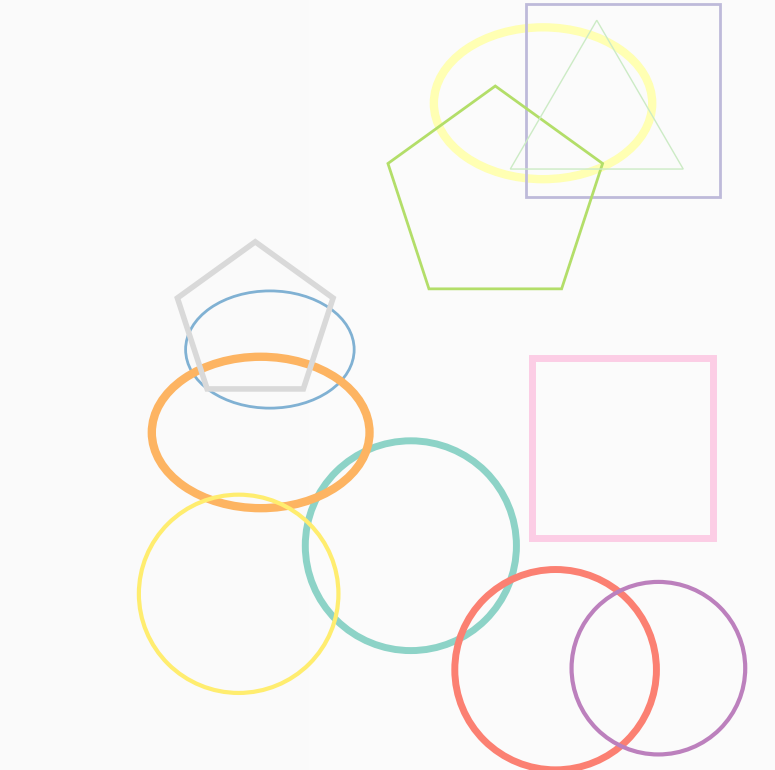[{"shape": "circle", "thickness": 2.5, "radius": 0.68, "center": [0.53, 0.291]}, {"shape": "oval", "thickness": 3, "radius": 0.7, "center": [0.701, 0.866]}, {"shape": "square", "thickness": 1, "radius": 0.63, "center": [0.803, 0.87]}, {"shape": "circle", "thickness": 2.5, "radius": 0.65, "center": [0.717, 0.13]}, {"shape": "oval", "thickness": 1, "radius": 0.54, "center": [0.348, 0.546]}, {"shape": "oval", "thickness": 3, "radius": 0.7, "center": [0.336, 0.438]}, {"shape": "pentagon", "thickness": 1, "radius": 0.73, "center": [0.639, 0.743]}, {"shape": "square", "thickness": 2.5, "radius": 0.58, "center": [0.803, 0.418]}, {"shape": "pentagon", "thickness": 2, "radius": 0.53, "center": [0.329, 0.58]}, {"shape": "circle", "thickness": 1.5, "radius": 0.56, "center": [0.85, 0.132]}, {"shape": "triangle", "thickness": 0.5, "radius": 0.64, "center": [0.77, 0.845]}, {"shape": "circle", "thickness": 1.5, "radius": 0.64, "center": [0.308, 0.229]}]